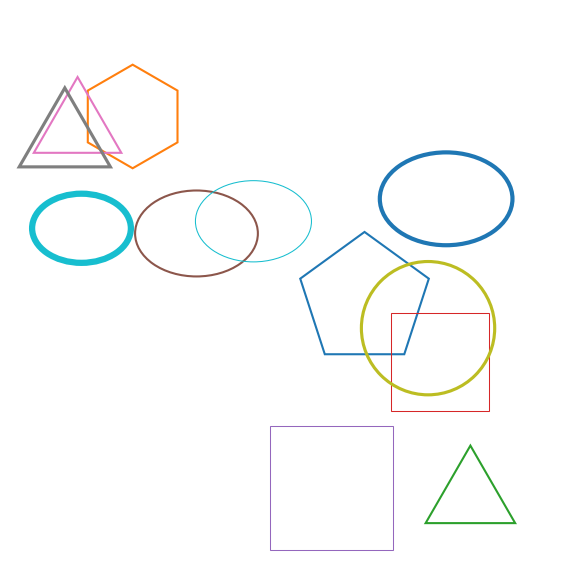[{"shape": "pentagon", "thickness": 1, "radius": 0.59, "center": [0.631, 0.48]}, {"shape": "oval", "thickness": 2, "radius": 0.57, "center": [0.773, 0.655]}, {"shape": "hexagon", "thickness": 1, "radius": 0.45, "center": [0.23, 0.797]}, {"shape": "triangle", "thickness": 1, "radius": 0.45, "center": [0.815, 0.138]}, {"shape": "square", "thickness": 0.5, "radius": 0.42, "center": [0.762, 0.372]}, {"shape": "square", "thickness": 0.5, "radius": 0.54, "center": [0.574, 0.155]}, {"shape": "oval", "thickness": 1, "radius": 0.53, "center": [0.34, 0.595]}, {"shape": "triangle", "thickness": 1, "radius": 0.44, "center": [0.134, 0.778]}, {"shape": "triangle", "thickness": 1.5, "radius": 0.46, "center": [0.112, 0.756]}, {"shape": "circle", "thickness": 1.5, "radius": 0.58, "center": [0.741, 0.431]}, {"shape": "oval", "thickness": 0.5, "radius": 0.5, "center": [0.439, 0.616]}, {"shape": "oval", "thickness": 3, "radius": 0.43, "center": [0.141, 0.604]}]